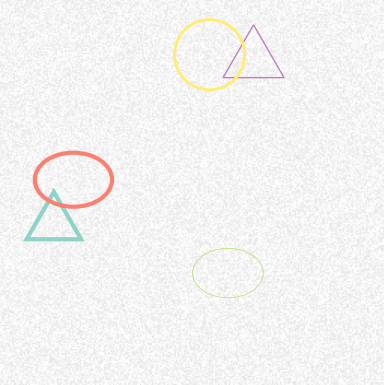[{"shape": "triangle", "thickness": 3, "radius": 0.41, "center": [0.14, 0.419]}, {"shape": "oval", "thickness": 3, "radius": 0.5, "center": [0.191, 0.533]}, {"shape": "oval", "thickness": 0.5, "radius": 0.46, "center": [0.592, 0.291]}, {"shape": "triangle", "thickness": 1, "radius": 0.46, "center": [0.659, 0.844]}, {"shape": "circle", "thickness": 2, "radius": 0.46, "center": [0.544, 0.858]}]